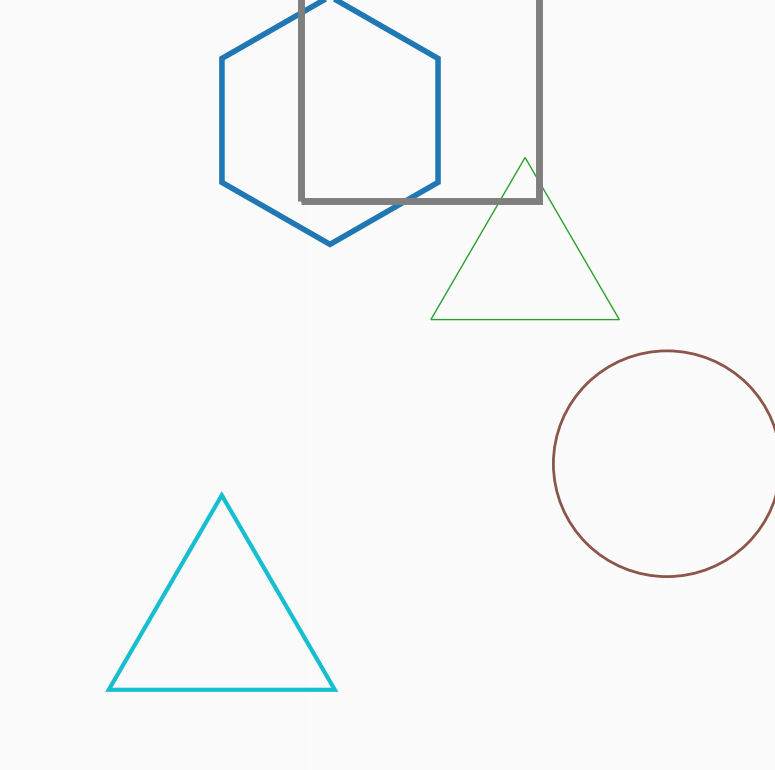[{"shape": "hexagon", "thickness": 2, "radius": 0.8, "center": [0.426, 0.844]}, {"shape": "triangle", "thickness": 0.5, "radius": 0.7, "center": [0.678, 0.655]}, {"shape": "circle", "thickness": 1, "radius": 0.73, "center": [0.861, 0.398]}, {"shape": "square", "thickness": 2.5, "radius": 0.77, "center": [0.542, 0.892]}, {"shape": "triangle", "thickness": 1.5, "radius": 0.84, "center": [0.286, 0.188]}]